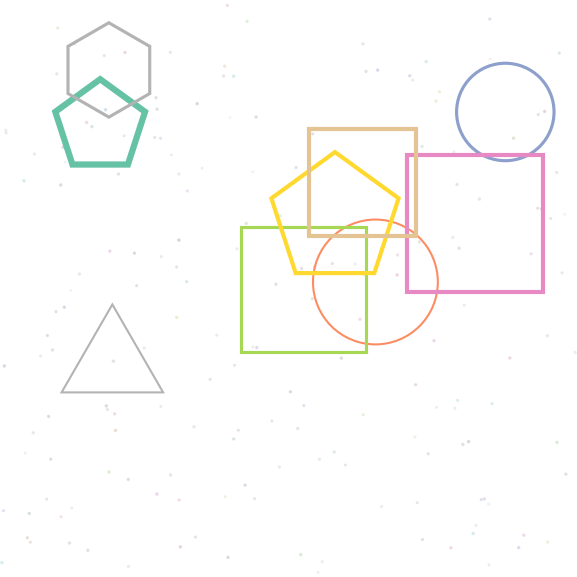[{"shape": "pentagon", "thickness": 3, "radius": 0.41, "center": [0.173, 0.78]}, {"shape": "circle", "thickness": 1, "radius": 0.54, "center": [0.65, 0.511]}, {"shape": "circle", "thickness": 1.5, "radius": 0.42, "center": [0.875, 0.805]}, {"shape": "square", "thickness": 2, "radius": 0.59, "center": [0.822, 0.613]}, {"shape": "square", "thickness": 1.5, "radius": 0.54, "center": [0.525, 0.498]}, {"shape": "pentagon", "thickness": 2, "radius": 0.58, "center": [0.58, 0.62]}, {"shape": "square", "thickness": 2, "radius": 0.47, "center": [0.628, 0.683]}, {"shape": "hexagon", "thickness": 1.5, "radius": 0.41, "center": [0.189, 0.878]}, {"shape": "triangle", "thickness": 1, "radius": 0.51, "center": [0.195, 0.37]}]